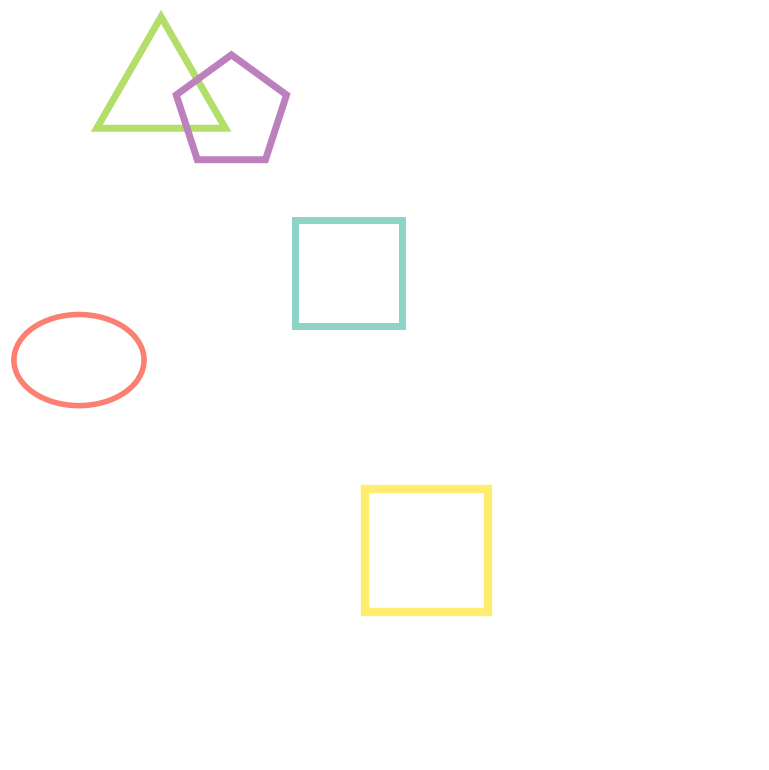[{"shape": "square", "thickness": 2.5, "radius": 0.35, "center": [0.453, 0.645]}, {"shape": "oval", "thickness": 2, "radius": 0.42, "center": [0.103, 0.532]}, {"shape": "triangle", "thickness": 2.5, "radius": 0.48, "center": [0.209, 0.882]}, {"shape": "pentagon", "thickness": 2.5, "radius": 0.38, "center": [0.301, 0.853]}, {"shape": "square", "thickness": 3, "radius": 0.4, "center": [0.554, 0.285]}]